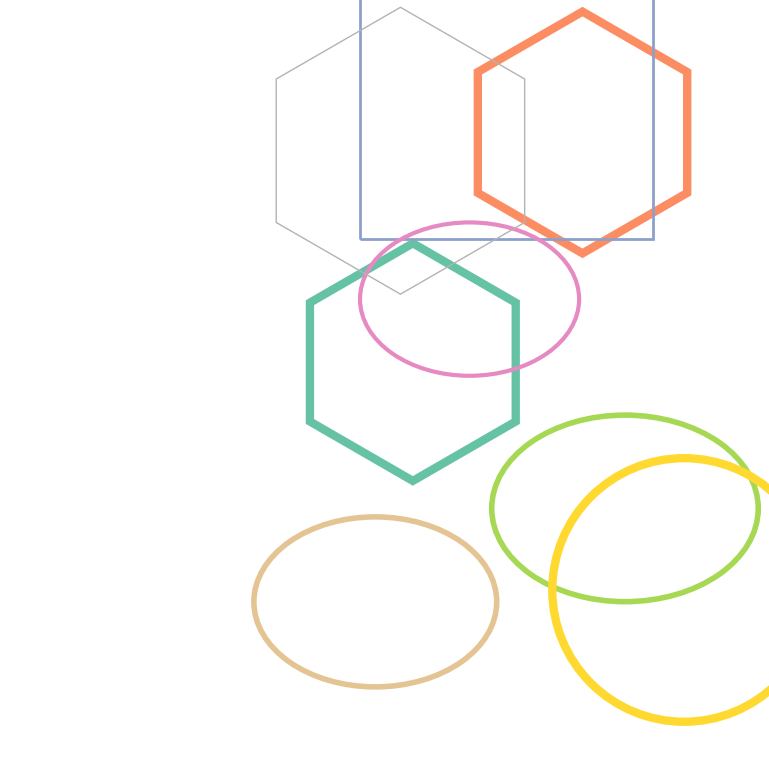[{"shape": "hexagon", "thickness": 3, "radius": 0.77, "center": [0.536, 0.53]}, {"shape": "hexagon", "thickness": 3, "radius": 0.78, "center": [0.756, 0.828]}, {"shape": "square", "thickness": 1, "radius": 0.95, "center": [0.657, 0.88]}, {"shape": "oval", "thickness": 1.5, "radius": 0.71, "center": [0.61, 0.612]}, {"shape": "oval", "thickness": 2, "radius": 0.87, "center": [0.812, 0.34]}, {"shape": "circle", "thickness": 3, "radius": 0.86, "center": [0.888, 0.234]}, {"shape": "oval", "thickness": 2, "radius": 0.79, "center": [0.487, 0.218]}, {"shape": "hexagon", "thickness": 0.5, "radius": 0.93, "center": [0.52, 0.804]}]